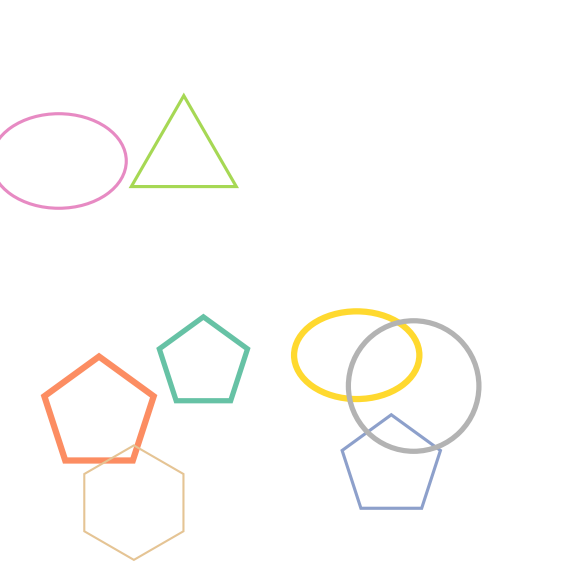[{"shape": "pentagon", "thickness": 2.5, "radius": 0.4, "center": [0.352, 0.37]}, {"shape": "pentagon", "thickness": 3, "radius": 0.5, "center": [0.171, 0.282]}, {"shape": "pentagon", "thickness": 1.5, "radius": 0.45, "center": [0.678, 0.191]}, {"shape": "oval", "thickness": 1.5, "radius": 0.58, "center": [0.102, 0.72]}, {"shape": "triangle", "thickness": 1.5, "radius": 0.52, "center": [0.318, 0.729]}, {"shape": "oval", "thickness": 3, "radius": 0.54, "center": [0.618, 0.384]}, {"shape": "hexagon", "thickness": 1, "radius": 0.5, "center": [0.232, 0.129]}, {"shape": "circle", "thickness": 2.5, "radius": 0.57, "center": [0.716, 0.331]}]